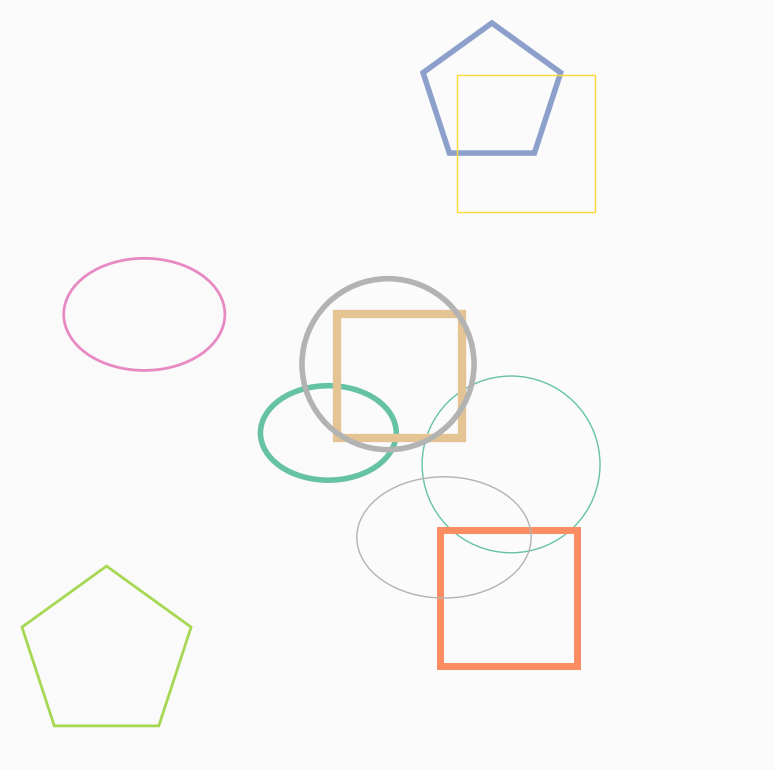[{"shape": "circle", "thickness": 0.5, "radius": 0.57, "center": [0.659, 0.397]}, {"shape": "oval", "thickness": 2, "radius": 0.44, "center": [0.424, 0.438]}, {"shape": "square", "thickness": 2.5, "radius": 0.44, "center": [0.656, 0.223]}, {"shape": "pentagon", "thickness": 2, "radius": 0.47, "center": [0.635, 0.877]}, {"shape": "oval", "thickness": 1, "radius": 0.52, "center": [0.186, 0.592]}, {"shape": "pentagon", "thickness": 1, "radius": 0.57, "center": [0.137, 0.15]}, {"shape": "square", "thickness": 0.5, "radius": 0.45, "center": [0.678, 0.814]}, {"shape": "square", "thickness": 3, "radius": 0.4, "center": [0.515, 0.511]}, {"shape": "circle", "thickness": 2, "radius": 0.56, "center": [0.501, 0.527]}, {"shape": "oval", "thickness": 0.5, "radius": 0.56, "center": [0.573, 0.302]}]